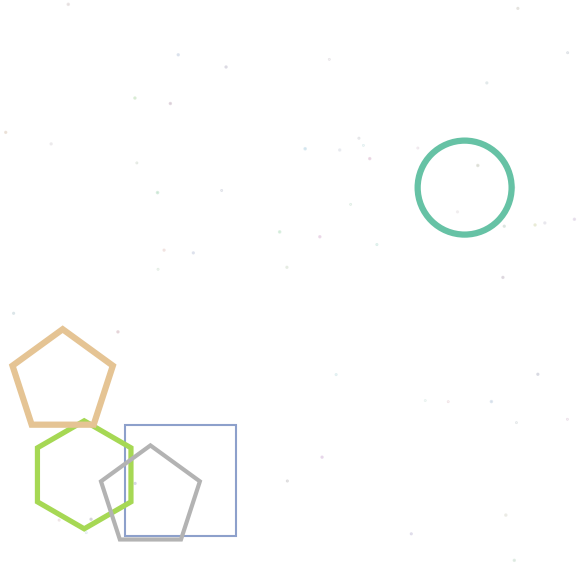[{"shape": "circle", "thickness": 3, "radius": 0.41, "center": [0.805, 0.674]}, {"shape": "square", "thickness": 1, "radius": 0.48, "center": [0.313, 0.167]}, {"shape": "hexagon", "thickness": 2.5, "radius": 0.47, "center": [0.146, 0.177]}, {"shape": "pentagon", "thickness": 3, "radius": 0.46, "center": [0.109, 0.338]}, {"shape": "pentagon", "thickness": 2, "radius": 0.45, "center": [0.26, 0.138]}]